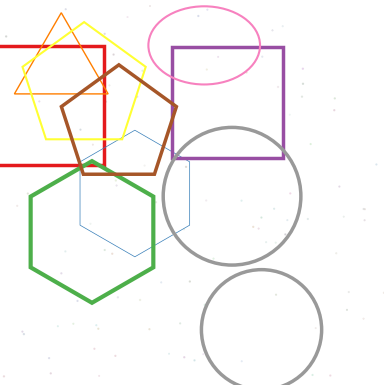[{"shape": "square", "thickness": 2.5, "radius": 0.77, "center": [0.116, 0.725]}, {"shape": "hexagon", "thickness": 0.5, "radius": 0.82, "center": [0.35, 0.497]}, {"shape": "hexagon", "thickness": 3, "radius": 0.92, "center": [0.239, 0.398]}, {"shape": "square", "thickness": 2.5, "radius": 0.72, "center": [0.591, 0.734]}, {"shape": "triangle", "thickness": 1, "radius": 0.7, "center": [0.159, 0.826]}, {"shape": "pentagon", "thickness": 1.5, "radius": 0.84, "center": [0.218, 0.774]}, {"shape": "pentagon", "thickness": 2.5, "radius": 0.79, "center": [0.309, 0.675]}, {"shape": "oval", "thickness": 1.5, "radius": 0.73, "center": [0.53, 0.882]}, {"shape": "circle", "thickness": 2.5, "radius": 0.78, "center": [0.679, 0.143]}, {"shape": "circle", "thickness": 2.5, "radius": 0.89, "center": [0.603, 0.49]}]